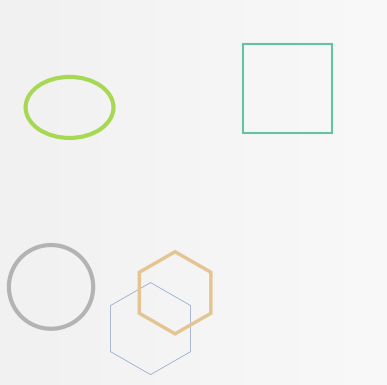[{"shape": "square", "thickness": 1.5, "radius": 0.57, "center": [0.741, 0.771]}, {"shape": "hexagon", "thickness": 0.5, "radius": 0.6, "center": [0.389, 0.146]}, {"shape": "oval", "thickness": 3, "radius": 0.57, "center": [0.179, 0.721]}, {"shape": "hexagon", "thickness": 2.5, "radius": 0.53, "center": [0.452, 0.24]}, {"shape": "circle", "thickness": 3, "radius": 0.54, "center": [0.132, 0.255]}]